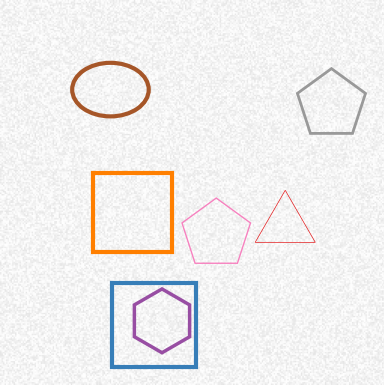[{"shape": "triangle", "thickness": 0.5, "radius": 0.45, "center": [0.741, 0.416]}, {"shape": "square", "thickness": 3, "radius": 0.55, "center": [0.401, 0.156]}, {"shape": "hexagon", "thickness": 2.5, "radius": 0.41, "center": [0.421, 0.167]}, {"shape": "square", "thickness": 3, "radius": 0.52, "center": [0.344, 0.448]}, {"shape": "oval", "thickness": 3, "radius": 0.5, "center": [0.287, 0.767]}, {"shape": "pentagon", "thickness": 1, "radius": 0.47, "center": [0.562, 0.392]}, {"shape": "pentagon", "thickness": 2, "radius": 0.46, "center": [0.861, 0.729]}]